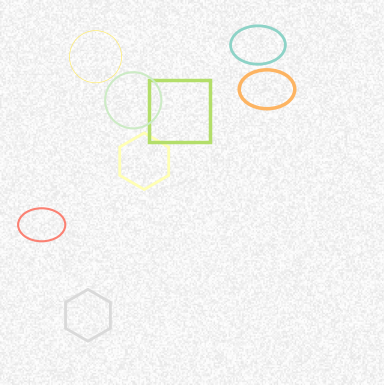[{"shape": "oval", "thickness": 2, "radius": 0.36, "center": [0.67, 0.883]}, {"shape": "hexagon", "thickness": 2, "radius": 0.37, "center": [0.375, 0.581]}, {"shape": "oval", "thickness": 1.5, "radius": 0.31, "center": [0.108, 0.416]}, {"shape": "oval", "thickness": 2.5, "radius": 0.36, "center": [0.693, 0.768]}, {"shape": "square", "thickness": 2.5, "radius": 0.4, "center": [0.467, 0.712]}, {"shape": "hexagon", "thickness": 2, "radius": 0.34, "center": [0.228, 0.181]}, {"shape": "circle", "thickness": 1.5, "radius": 0.36, "center": [0.346, 0.739]}, {"shape": "circle", "thickness": 0.5, "radius": 0.34, "center": [0.248, 0.853]}]